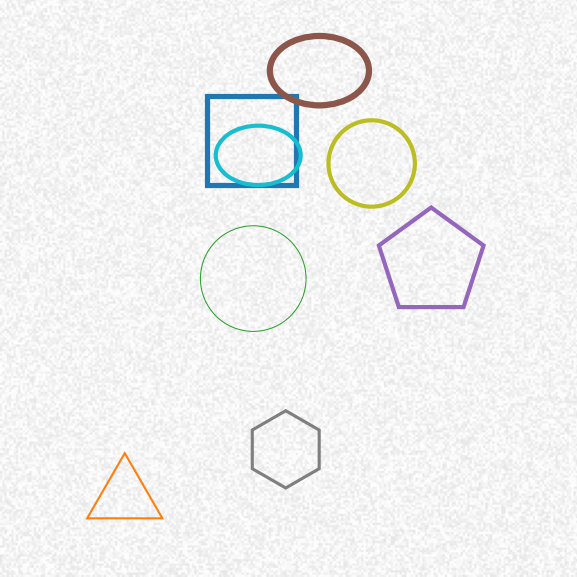[{"shape": "square", "thickness": 2.5, "radius": 0.38, "center": [0.436, 0.756]}, {"shape": "triangle", "thickness": 1, "radius": 0.38, "center": [0.216, 0.139]}, {"shape": "circle", "thickness": 0.5, "radius": 0.46, "center": [0.439, 0.517]}, {"shape": "pentagon", "thickness": 2, "radius": 0.48, "center": [0.747, 0.545]}, {"shape": "oval", "thickness": 3, "radius": 0.43, "center": [0.553, 0.877]}, {"shape": "hexagon", "thickness": 1.5, "radius": 0.33, "center": [0.495, 0.221]}, {"shape": "circle", "thickness": 2, "radius": 0.37, "center": [0.644, 0.716]}, {"shape": "oval", "thickness": 2, "radius": 0.37, "center": [0.447, 0.73]}]